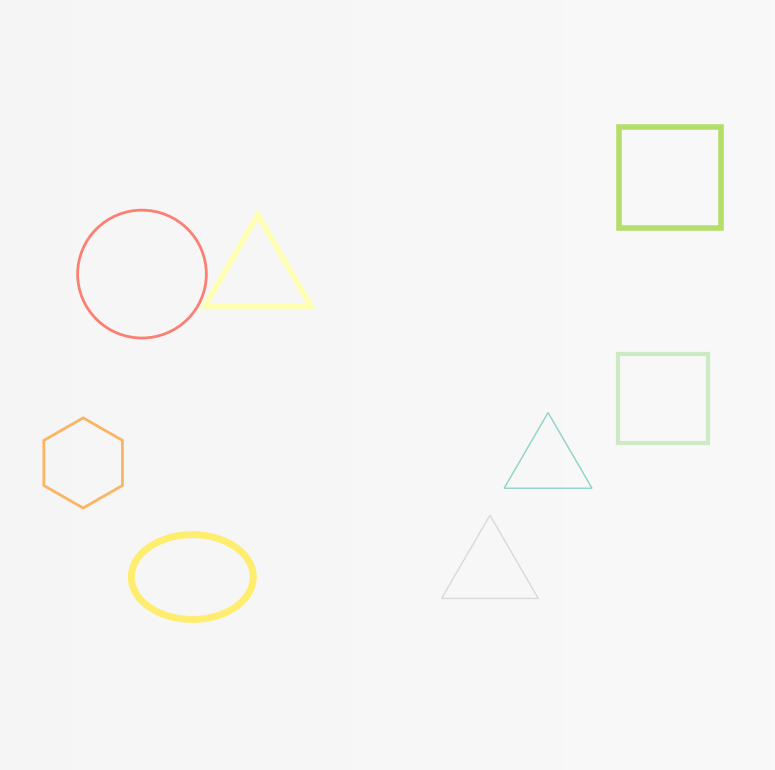[{"shape": "triangle", "thickness": 0.5, "radius": 0.33, "center": [0.707, 0.399]}, {"shape": "triangle", "thickness": 2, "radius": 0.39, "center": [0.333, 0.642]}, {"shape": "circle", "thickness": 1, "radius": 0.42, "center": [0.183, 0.644]}, {"shape": "hexagon", "thickness": 1, "radius": 0.29, "center": [0.107, 0.399]}, {"shape": "square", "thickness": 2, "radius": 0.33, "center": [0.865, 0.77]}, {"shape": "triangle", "thickness": 0.5, "radius": 0.36, "center": [0.632, 0.259]}, {"shape": "square", "thickness": 1.5, "radius": 0.29, "center": [0.855, 0.482]}, {"shape": "oval", "thickness": 2.5, "radius": 0.39, "center": [0.248, 0.251]}]